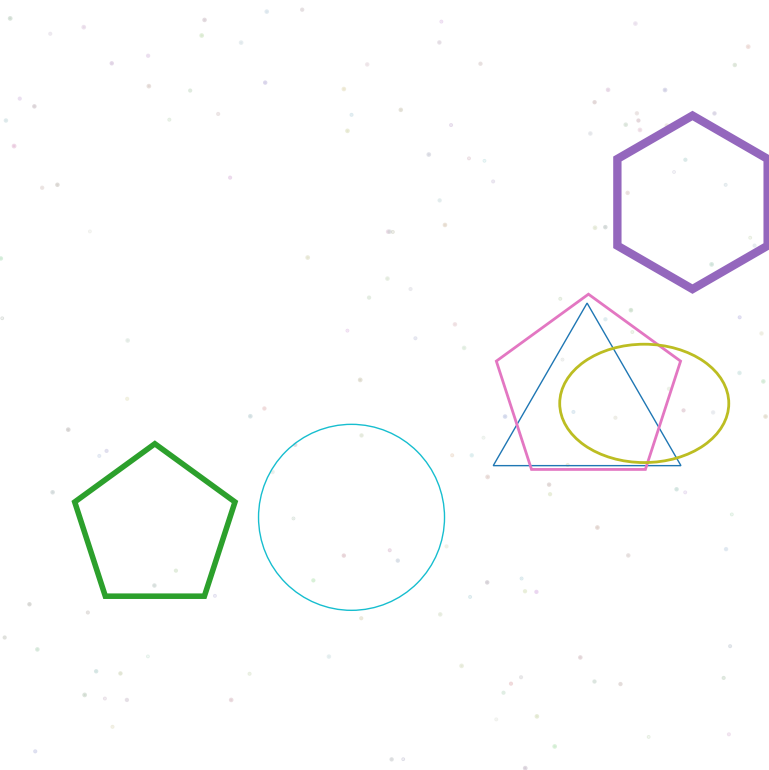[{"shape": "triangle", "thickness": 0.5, "radius": 0.7, "center": [0.762, 0.466]}, {"shape": "pentagon", "thickness": 2, "radius": 0.55, "center": [0.201, 0.314]}, {"shape": "hexagon", "thickness": 3, "radius": 0.56, "center": [0.899, 0.737]}, {"shape": "pentagon", "thickness": 1, "radius": 0.63, "center": [0.764, 0.492]}, {"shape": "oval", "thickness": 1, "radius": 0.55, "center": [0.837, 0.476]}, {"shape": "circle", "thickness": 0.5, "radius": 0.6, "center": [0.457, 0.328]}]